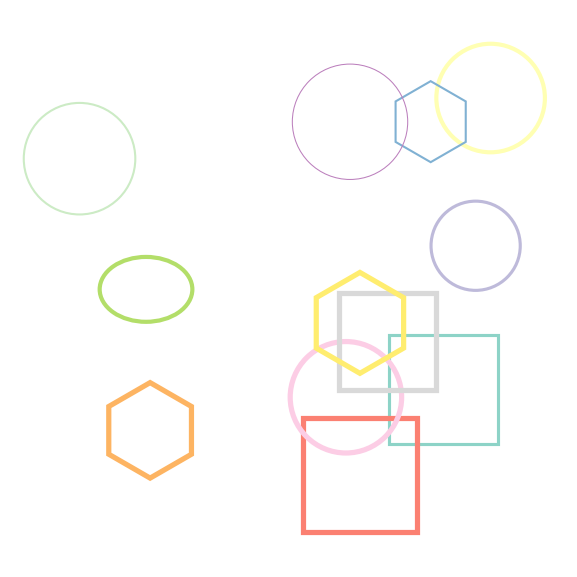[{"shape": "square", "thickness": 1.5, "radius": 0.48, "center": [0.768, 0.325]}, {"shape": "circle", "thickness": 2, "radius": 0.47, "center": [0.85, 0.829]}, {"shape": "circle", "thickness": 1.5, "radius": 0.39, "center": [0.824, 0.574]}, {"shape": "square", "thickness": 2.5, "radius": 0.49, "center": [0.624, 0.177]}, {"shape": "hexagon", "thickness": 1, "radius": 0.35, "center": [0.746, 0.788]}, {"shape": "hexagon", "thickness": 2.5, "radius": 0.41, "center": [0.26, 0.254]}, {"shape": "oval", "thickness": 2, "radius": 0.4, "center": [0.253, 0.498]}, {"shape": "circle", "thickness": 2.5, "radius": 0.48, "center": [0.599, 0.311]}, {"shape": "square", "thickness": 2.5, "radius": 0.42, "center": [0.671, 0.408]}, {"shape": "circle", "thickness": 0.5, "radius": 0.5, "center": [0.606, 0.788]}, {"shape": "circle", "thickness": 1, "radius": 0.48, "center": [0.138, 0.724]}, {"shape": "hexagon", "thickness": 2.5, "radius": 0.44, "center": [0.623, 0.44]}]